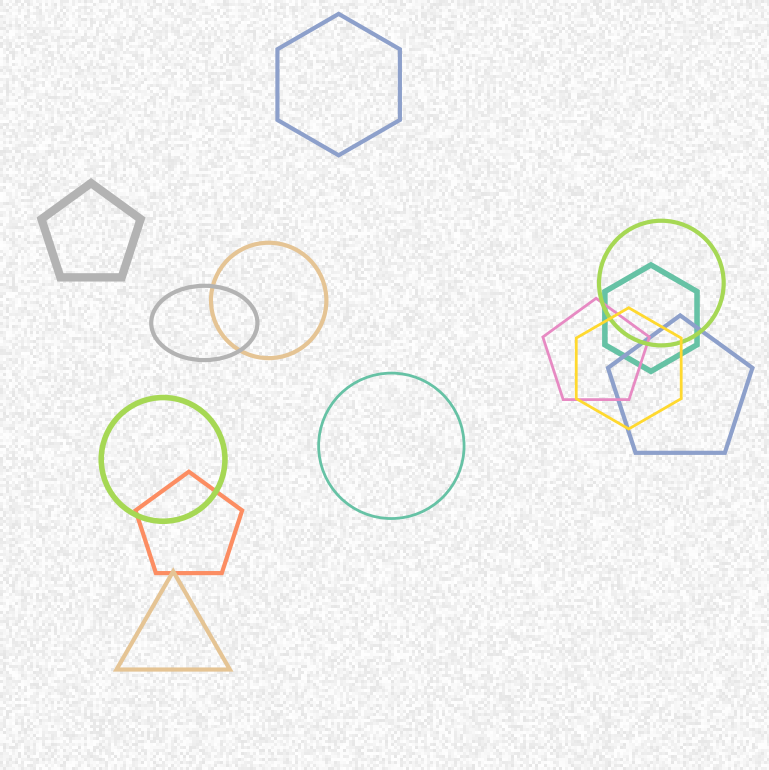[{"shape": "hexagon", "thickness": 2, "radius": 0.35, "center": [0.845, 0.587]}, {"shape": "circle", "thickness": 1, "radius": 0.47, "center": [0.508, 0.421]}, {"shape": "pentagon", "thickness": 1.5, "radius": 0.36, "center": [0.245, 0.315]}, {"shape": "pentagon", "thickness": 1.5, "radius": 0.49, "center": [0.883, 0.492]}, {"shape": "hexagon", "thickness": 1.5, "radius": 0.46, "center": [0.44, 0.89]}, {"shape": "pentagon", "thickness": 1, "radius": 0.36, "center": [0.774, 0.54]}, {"shape": "circle", "thickness": 2, "radius": 0.4, "center": [0.212, 0.403]}, {"shape": "circle", "thickness": 1.5, "radius": 0.4, "center": [0.859, 0.632]}, {"shape": "hexagon", "thickness": 1, "radius": 0.39, "center": [0.817, 0.522]}, {"shape": "triangle", "thickness": 1.5, "radius": 0.43, "center": [0.225, 0.173]}, {"shape": "circle", "thickness": 1.5, "radius": 0.37, "center": [0.349, 0.61]}, {"shape": "pentagon", "thickness": 3, "radius": 0.34, "center": [0.118, 0.695]}, {"shape": "oval", "thickness": 1.5, "radius": 0.34, "center": [0.265, 0.581]}]